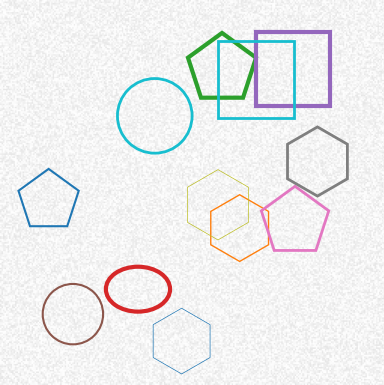[{"shape": "pentagon", "thickness": 1.5, "radius": 0.41, "center": [0.126, 0.479]}, {"shape": "hexagon", "thickness": 0.5, "radius": 0.43, "center": [0.472, 0.114]}, {"shape": "hexagon", "thickness": 1, "radius": 0.43, "center": [0.622, 0.408]}, {"shape": "pentagon", "thickness": 3, "radius": 0.46, "center": [0.577, 0.821]}, {"shape": "oval", "thickness": 3, "radius": 0.42, "center": [0.358, 0.249]}, {"shape": "square", "thickness": 3, "radius": 0.48, "center": [0.762, 0.821]}, {"shape": "circle", "thickness": 1.5, "radius": 0.39, "center": [0.189, 0.184]}, {"shape": "pentagon", "thickness": 2, "radius": 0.46, "center": [0.766, 0.424]}, {"shape": "hexagon", "thickness": 2, "radius": 0.45, "center": [0.825, 0.58]}, {"shape": "hexagon", "thickness": 0.5, "radius": 0.46, "center": [0.566, 0.468]}, {"shape": "circle", "thickness": 2, "radius": 0.48, "center": [0.402, 0.699]}, {"shape": "square", "thickness": 2, "radius": 0.5, "center": [0.665, 0.794]}]